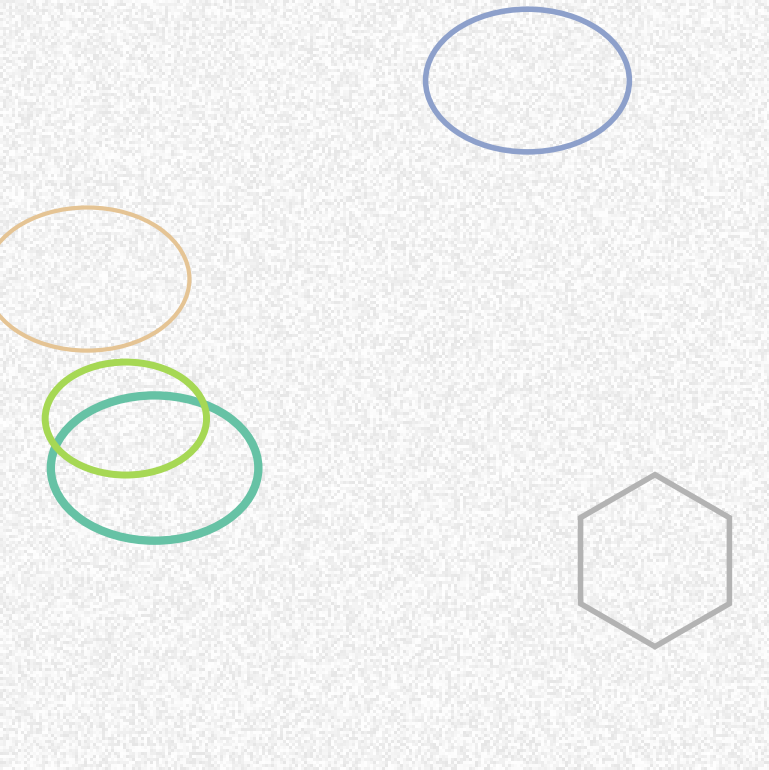[{"shape": "oval", "thickness": 3, "radius": 0.67, "center": [0.201, 0.392]}, {"shape": "oval", "thickness": 2, "radius": 0.66, "center": [0.685, 0.895]}, {"shape": "oval", "thickness": 2.5, "radius": 0.52, "center": [0.163, 0.456]}, {"shape": "oval", "thickness": 1.5, "radius": 0.66, "center": [0.113, 0.638]}, {"shape": "hexagon", "thickness": 2, "radius": 0.56, "center": [0.851, 0.272]}]